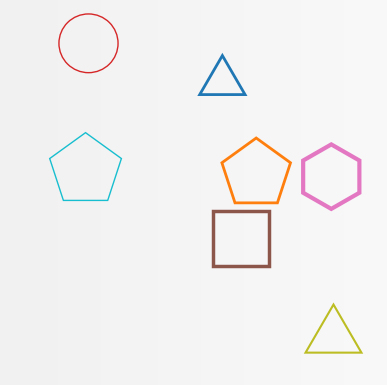[{"shape": "triangle", "thickness": 2, "radius": 0.34, "center": [0.574, 0.788]}, {"shape": "pentagon", "thickness": 2, "radius": 0.47, "center": [0.661, 0.548]}, {"shape": "circle", "thickness": 1, "radius": 0.38, "center": [0.228, 0.888]}, {"shape": "square", "thickness": 2.5, "radius": 0.36, "center": [0.622, 0.38]}, {"shape": "hexagon", "thickness": 3, "radius": 0.42, "center": [0.855, 0.541]}, {"shape": "triangle", "thickness": 1.5, "radius": 0.42, "center": [0.861, 0.126]}, {"shape": "pentagon", "thickness": 1, "radius": 0.49, "center": [0.221, 0.558]}]